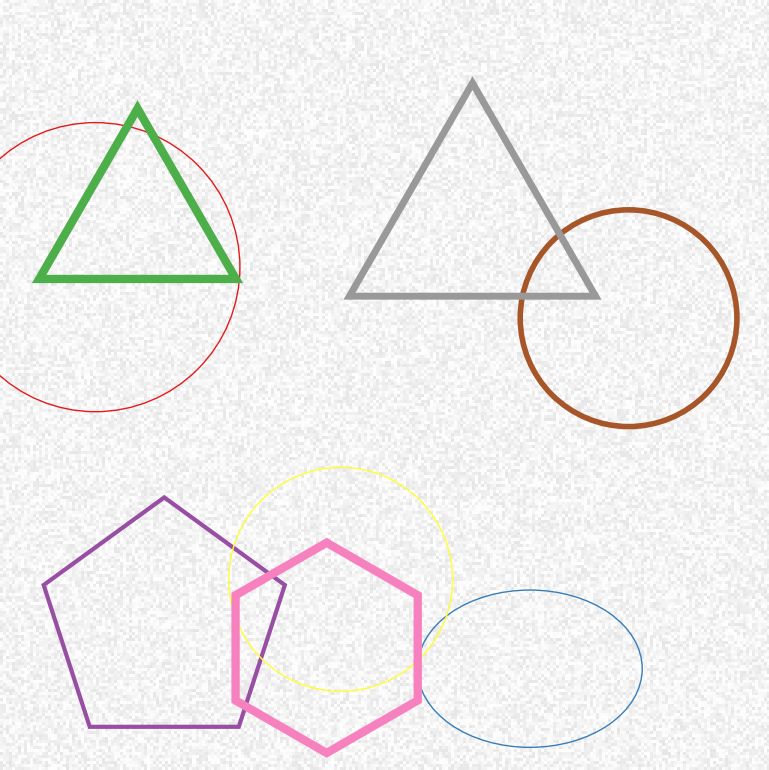[{"shape": "circle", "thickness": 0.5, "radius": 0.94, "center": [0.124, 0.653]}, {"shape": "oval", "thickness": 0.5, "radius": 0.73, "center": [0.688, 0.132]}, {"shape": "triangle", "thickness": 3, "radius": 0.74, "center": [0.179, 0.711]}, {"shape": "pentagon", "thickness": 1.5, "radius": 0.82, "center": [0.213, 0.189]}, {"shape": "circle", "thickness": 0.5, "radius": 0.73, "center": [0.442, 0.248]}, {"shape": "circle", "thickness": 2, "radius": 0.7, "center": [0.816, 0.587]}, {"shape": "hexagon", "thickness": 3, "radius": 0.68, "center": [0.424, 0.159]}, {"shape": "triangle", "thickness": 2.5, "radius": 0.92, "center": [0.614, 0.708]}]